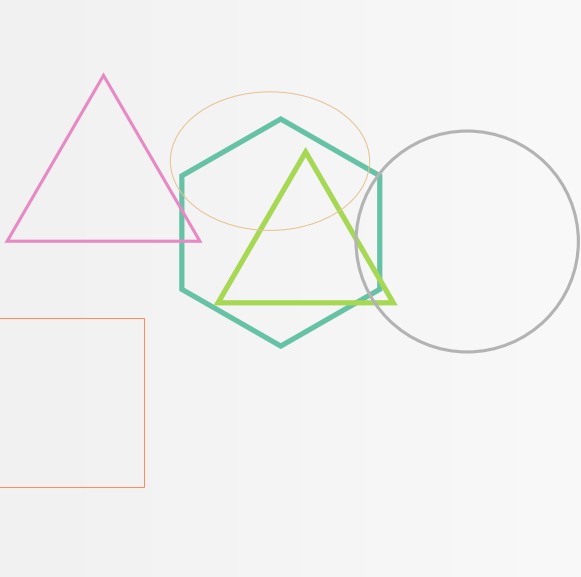[{"shape": "hexagon", "thickness": 2.5, "radius": 0.98, "center": [0.483, 0.596]}, {"shape": "square", "thickness": 0.5, "radius": 0.73, "center": [0.101, 0.302]}, {"shape": "triangle", "thickness": 1.5, "radius": 0.96, "center": [0.178, 0.677]}, {"shape": "triangle", "thickness": 2.5, "radius": 0.87, "center": [0.526, 0.562]}, {"shape": "oval", "thickness": 0.5, "radius": 0.86, "center": [0.465, 0.72]}, {"shape": "circle", "thickness": 1.5, "radius": 0.96, "center": [0.804, 0.581]}]